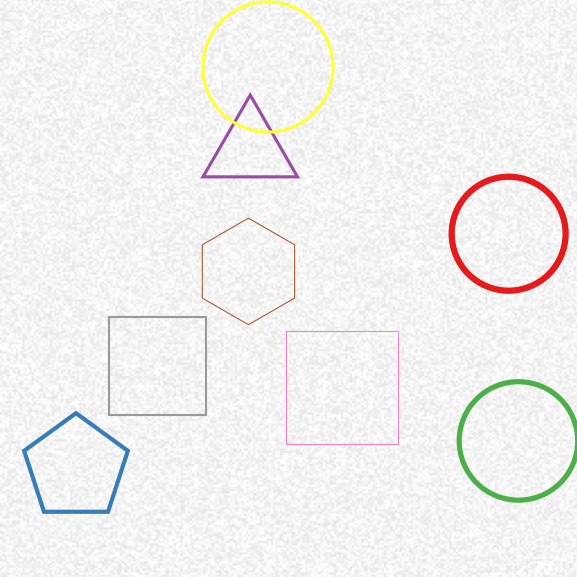[{"shape": "circle", "thickness": 3, "radius": 0.49, "center": [0.881, 0.594]}, {"shape": "pentagon", "thickness": 2, "radius": 0.47, "center": [0.132, 0.189]}, {"shape": "circle", "thickness": 2.5, "radius": 0.51, "center": [0.898, 0.236]}, {"shape": "triangle", "thickness": 1.5, "radius": 0.47, "center": [0.433, 0.74]}, {"shape": "circle", "thickness": 1.5, "radius": 0.56, "center": [0.464, 0.883]}, {"shape": "hexagon", "thickness": 0.5, "radius": 0.46, "center": [0.43, 0.529]}, {"shape": "square", "thickness": 0.5, "radius": 0.49, "center": [0.592, 0.328]}, {"shape": "square", "thickness": 1, "radius": 0.42, "center": [0.273, 0.366]}]